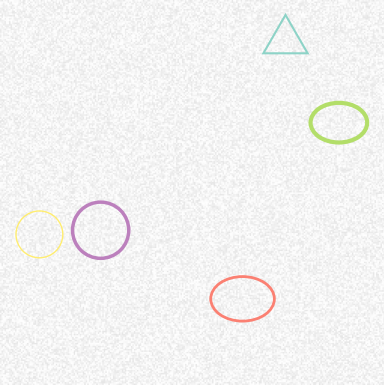[{"shape": "triangle", "thickness": 1.5, "radius": 0.33, "center": [0.742, 0.895]}, {"shape": "oval", "thickness": 2, "radius": 0.41, "center": [0.63, 0.224]}, {"shape": "oval", "thickness": 3, "radius": 0.37, "center": [0.88, 0.681]}, {"shape": "circle", "thickness": 2.5, "radius": 0.37, "center": [0.261, 0.402]}, {"shape": "circle", "thickness": 1, "radius": 0.3, "center": [0.102, 0.391]}]